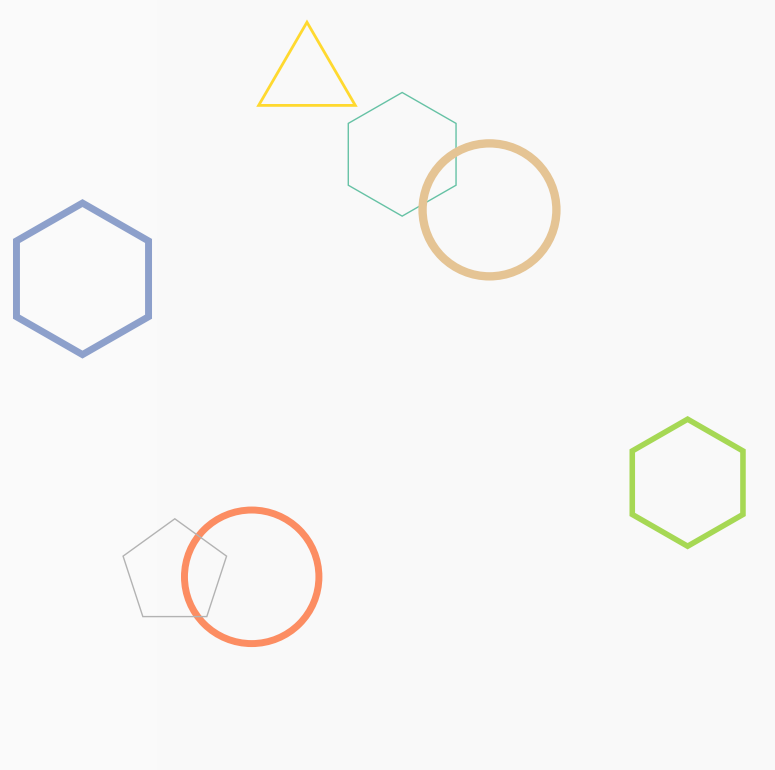[{"shape": "hexagon", "thickness": 0.5, "radius": 0.4, "center": [0.519, 0.8]}, {"shape": "circle", "thickness": 2.5, "radius": 0.43, "center": [0.325, 0.251]}, {"shape": "hexagon", "thickness": 2.5, "radius": 0.49, "center": [0.106, 0.638]}, {"shape": "hexagon", "thickness": 2, "radius": 0.41, "center": [0.887, 0.373]}, {"shape": "triangle", "thickness": 1, "radius": 0.36, "center": [0.396, 0.899]}, {"shape": "circle", "thickness": 3, "radius": 0.43, "center": [0.632, 0.727]}, {"shape": "pentagon", "thickness": 0.5, "radius": 0.35, "center": [0.226, 0.256]}]